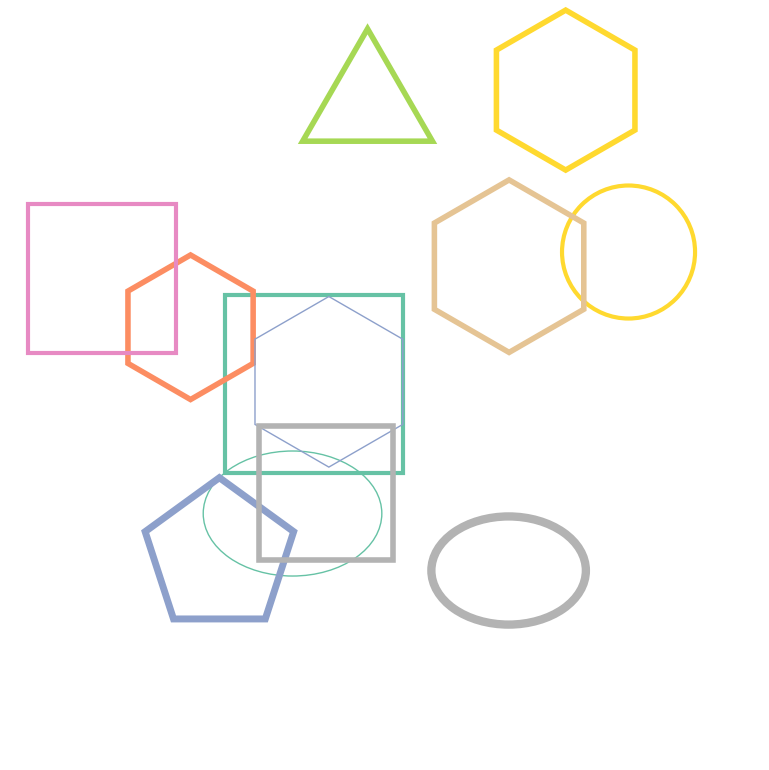[{"shape": "square", "thickness": 1.5, "radius": 0.58, "center": [0.407, 0.501]}, {"shape": "oval", "thickness": 0.5, "radius": 0.58, "center": [0.38, 0.333]}, {"shape": "hexagon", "thickness": 2, "radius": 0.47, "center": [0.247, 0.575]}, {"shape": "pentagon", "thickness": 2.5, "radius": 0.51, "center": [0.285, 0.278]}, {"shape": "hexagon", "thickness": 0.5, "radius": 0.55, "center": [0.427, 0.504]}, {"shape": "square", "thickness": 1.5, "radius": 0.48, "center": [0.133, 0.638]}, {"shape": "triangle", "thickness": 2, "radius": 0.49, "center": [0.477, 0.865]}, {"shape": "circle", "thickness": 1.5, "radius": 0.43, "center": [0.816, 0.673]}, {"shape": "hexagon", "thickness": 2, "radius": 0.52, "center": [0.735, 0.883]}, {"shape": "hexagon", "thickness": 2, "radius": 0.56, "center": [0.661, 0.654]}, {"shape": "oval", "thickness": 3, "radius": 0.5, "center": [0.661, 0.259]}, {"shape": "square", "thickness": 2, "radius": 0.43, "center": [0.424, 0.36]}]